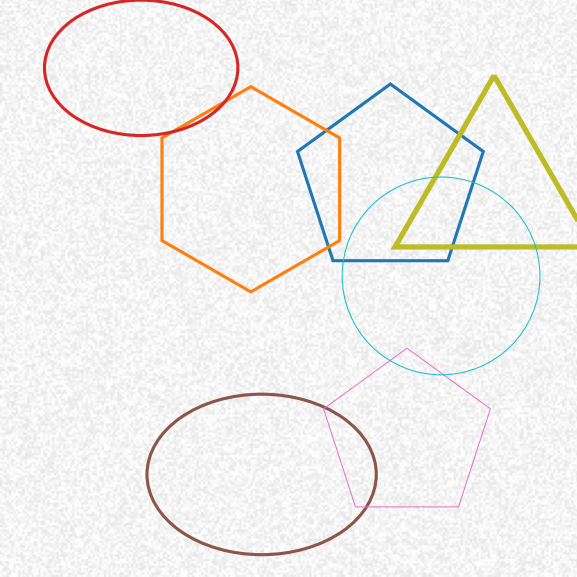[{"shape": "pentagon", "thickness": 1.5, "radius": 0.85, "center": [0.676, 0.685]}, {"shape": "hexagon", "thickness": 1.5, "radius": 0.89, "center": [0.434, 0.671]}, {"shape": "oval", "thickness": 1.5, "radius": 0.84, "center": [0.244, 0.882]}, {"shape": "oval", "thickness": 1.5, "radius": 0.99, "center": [0.453, 0.178]}, {"shape": "pentagon", "thickness": 0.5, "radius": 0.76, "center": [0.705, 0.244]}, {"shape": "triangle", "thickness": 2.5, "radius": 0.99, "center": [0.856, 0.671]}, {"shape": "circle", "thickness": 0.5, "radius": 0.86, "center": [0.764, 0.521]}]